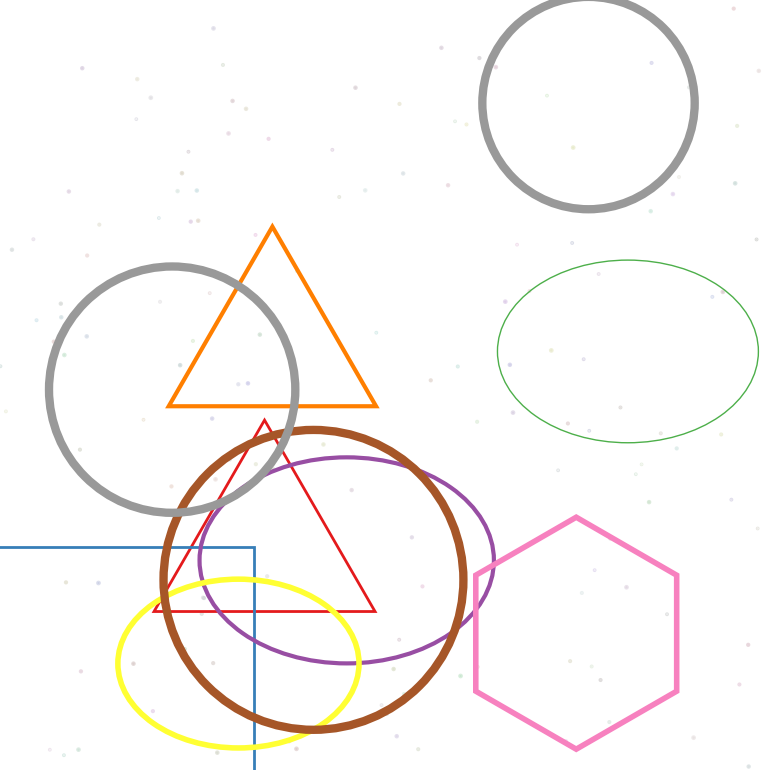[{"shape": "triangle", "thickness": 1, "radius": 0.83, "center": [0.344, 0.289]}, {"shape": "square", "thickness": 1, "radius": 0.87, "center": [0.155, 0.115]}, {"shape": "oval", "thickness": 0.5, "radius": 0.85, "center": [0.815, 0.544]}, {"shape": "oval", "thickness": 1.5, "radius": 0.96, "center": [0.45, 0.272]}, {"shape": "triangle", "thickness": 1.5, "radius": 0.78, "center": [0.354, 0.55]}, {"shape": "oval", "thickness": 2, "radius": 0.78, "center": [0.31, 0.138]}, {"shape": "circle", "thickness": 3, "radius": 0.97, "center": [0.407, 0.247]}, {"shape": "hexagon", "thickness": 2, "radius": 0.75, "center": [0.748, 0.178]}, {"shape": "circle", "thickness": 3, "radius": 0.8, "center": [0.224, 0.494]}, {"shape": "circle", "thickness": 3, "radius": 0.69, "center": [0.764, 0.866]}]